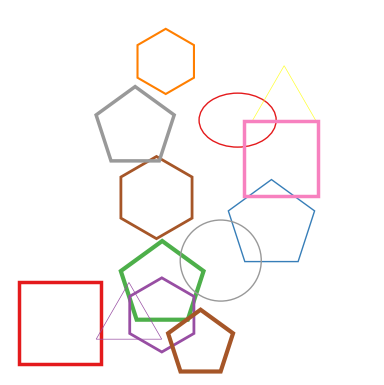[{"shape": "oval", "thickness": 1, "radius": 0.5, "center": [0.617, 0.688]}, {"shape": "square", "thickness": 2.5, "radius": 0.53, "center": [0.156, 0.161]}, {"shape": "pentagon", "thickness": 1, "radius": 0.59, "center": [0.705, 0.416]}, {"shape": "pentagon", "thickness": 3, "radius": 0.56, "center": [0.421, 0.261]}, {"shape": "triangle", "thickness": 0.5, "radius": 0.49, "center": [0.335, 0.168]}, {"shape": "hexagon", "thickness": 2, "radius": 0.48, "center": [0.42, 0.182]}, {"shape": "hexagon", "thickness": 1.5, "radius": 0.42, "center": [0.43, 0.841]}, {"shape": "triangle", "thickness": 0.5, "radius": 0.49, "center": [0.738, 0.732]}, {"shape": "pentagon", "thickness": 3, "radius": 0.44, "center": [0.521, 0.107]}, {"shape": "hexagon", "thickness": 2, "radius": 0.53, "center": [0.406, 0.487]}, {"shape": "square", "thickness": 2.5, "radius": 0.49, "center": [0.73, 0.588]}, {"shape": "pentagon", "thickness": 2.5, "radius": 0.53, "center": [0.351, 0.668]}, {"shape": "circle", "thickness": 1, "radius": 0.53, "center": [0.573, 0.323]}]